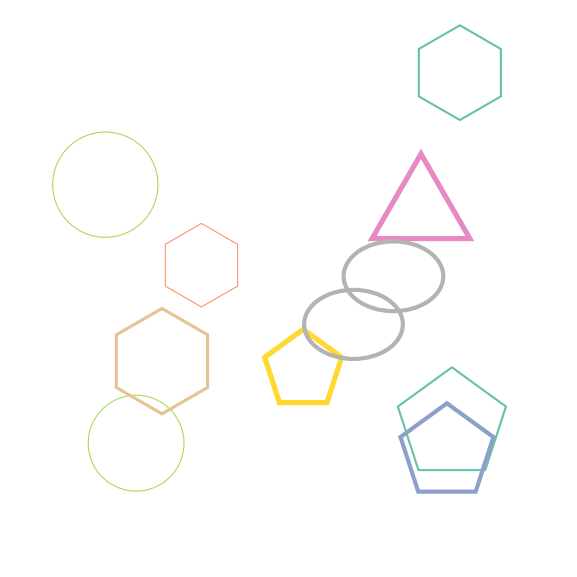[{"shape": "hexagon", "thickness": 1, "radius": 0.41, "center": [0.796, 0.873]}, {"shape": "pentagon", "thickness": 1, "radius": 0.49, "center": [0.783, 0.265]}, {"shape": "hexagon", "thickness": 0.5, "radius": 0.36, "center": [0.349, 0.54]}, {"shape": "pentagon", "thickness": 2, "radius": 0.42, "center": [0.774, 0.216]}, {"shape": "triangle", "thickness": 2.5, "radius": 0.49, "center": [0.729, 0.635]}, {"shape": "circle", "thickness": 0.5, "radius": 0.41, "center": [0.236, 0.232]}, {"shape": "circle", "thickness": 0.5, "radius": 0.46, "center": [0.182, 0.679]}, {"shape": "pentagon", "thickness": 2.5, "radius": 0.35, "center": [0.525, 0.359]}, {"shape": "hexagon", "thickness": 1.5, "radius": 0.46, "center": [0.28, 0.374]}, {"shape": "oval", "thickness": 2, "radius": 0.43, "center": [0.681, 0.521]}, {"shape": "oval", "thickness": 2, "radius": 0.43, "center": [0.612, 0.437]}]